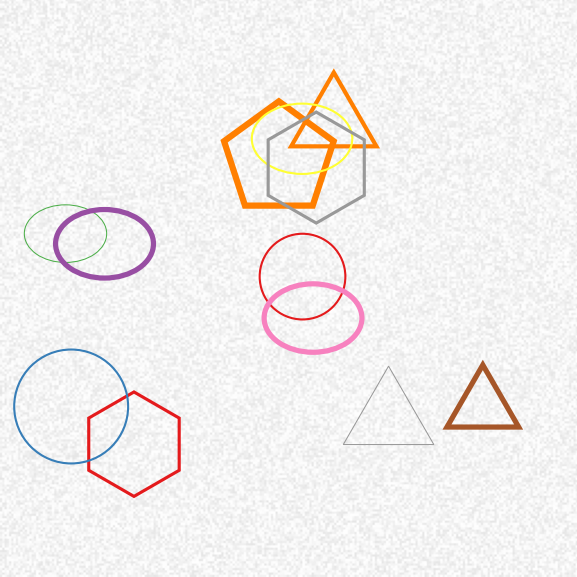[{"shape": "hexagon", "thickness": 1.5, "radius": 0.45, "center": [0.232, 0.23]}, {"shape": "circle", "thickness": 1, "radius": 0.37, "center": [0.524, 0.52]}, {"shape": "circle", "thickness": 1, "radius": 0.49, "center": [0.123, 0.295]}, {"shape": "oval", "thickness": 0.5, "radius": 0.36, "center": [0.113, 0.595]}, {"shape": "oval", "thickness": 2.5, "radius": 0.42, "center": [0.181, 0.577]}, {"shape": "pentagon", "thickness": 3, "radius": 0.5, "center": [0.483, 0.724]}, {"shape": "triangle", "thickness": 2, "radius": 0.43, "center": [0.578, 0.788]}, {"shape": "oval", "thickness": 1, "radius": 0.43, "center": [0.523, 0.759]}, {"shape": "triangle", "thickness": 2.5, "radius": 0.36, "center": [0.836, 0.295]}, {"shape": "oval", "thickness": 2.5, "radius": 0.42, "center": [0.542, 0.448]}, {"shape": "triangle", "thickness": 0.5, "radius": 0.45, "center": [0.673, 0.275]}, {"shape": "hexagon", "thickness": 1.5, "radius": 0.48, "center": [0.548, 0.709]}]